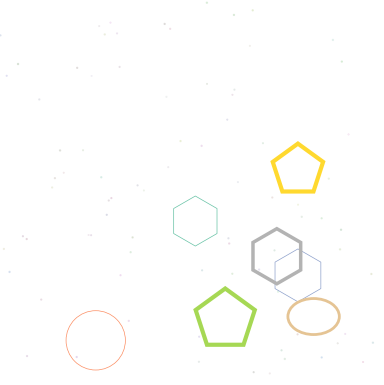[{"shape": "hexagon", "thickness": 0.5, "radius": 0.32, "center": [0.507, 0.426]}, {"shape": "circle", "thickness": 0.5, "radius": 0.39, "center": [0.249, 0.116]}, {"shape": "hexagon", "thickness": 0.5, "radius": 0.34, "center": [0.774, 0.285]}, {"shape": "pentagon", "thickness": 3, "radius": 0.4, "center": [0.585, 0.17]}, {"shape": "pentagon", "thickness": 3, "radius": 0.34, "center": [0.774, 0.558]}, {"shape": "oval", "thickness": 2, "radius": 0.33, "center": [0.815, 0.178]}, {"shape": "hexagon", "thickness": 2.5, "radius": 0.36, "center": [0.719, 0.334]}]